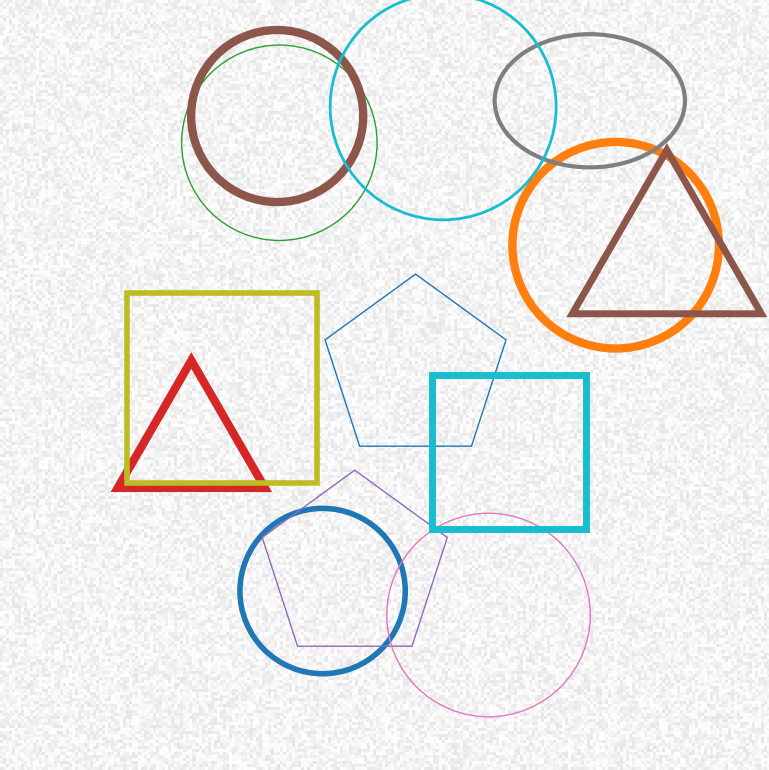[{"shape": "pentagon", "thickness": 0.5, "radius": 0.62, "center": [0.54, 0.52]}, {"shape": "circle", "thickness": 2, "radius": 0.54, "center": [0.419, 0.232]}, {"shape": "circle", "thickness": 3, "radius": 0.67, "center": [0.8, 0.682]}, {"shape": "circle", "thickness": 0.5, "radius": 0.63, "center": [0.363, 0.815]}, {"shape": "triangle", "thickness": 3, "radius": 0.55, "center": [0.248, 0.422]}, {"shape": "pentagon", "thickness": 0.5, "radius": 0.63, "center": [0.461, 0.263]}, {"shape": "triangle", "thickness": 2.5, "radius": 0.71, "center": [0.866, 0.663]}, {"shape": "circle", "thickness": 3, "radius": 0.56, "center": [0.36, 0.849]}, {"shape": "circle", "thickness": 0.5, "radius": 0.66, "center": [0.634, 0.201]}, {"shape": "oval", "thickness": 1.5, "radius": 0.62, "center": [0.766, 0.869]}, {"shape": "square", "thickness": 2, "radius": 0.62, "center": [0.289, 0.496]}, {"shape": "circle", "thickness": 1, "radius": 0.73, "center": [0.576, 0.861]}, {"shape": "square", "thickness": 2.5, "radius": 0.5, "center": [0.661, 0.413]}]